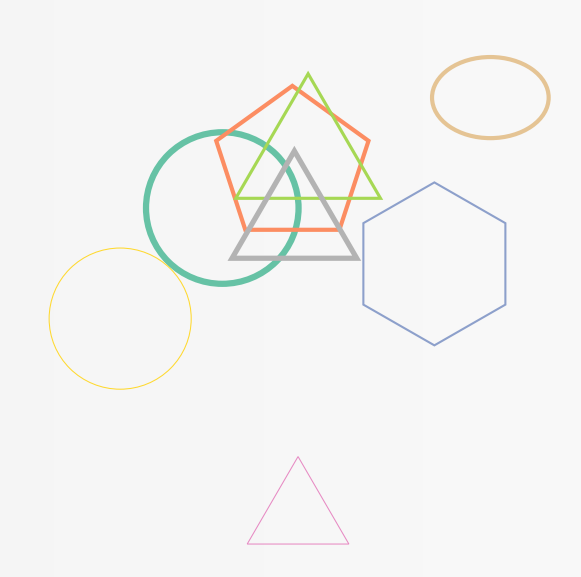[{"shape": "circle", "thickness": 3, "radius": 0.66, "center": [0.382, 0.639]}, {"shape": "pentagon", "thickness": 2, "radius": 0.69, "center": [0.503, 0.713]}, {"shape": "hexagon", "thickness": 1, "radius": 0.71, "center": [0.747, 0.542]}, {"shape": "triangle", "thickness": 0.5, "radius": 0.5, "center": [0.513, 0.108]}, {"shape": "triangle", "thickness": 1.5, "radius": 0.72, "center": [0.53, 0.728]}, {"shape": "circle", "thickness": 0.5, "radius": 0.61, "center": [0.207, 0.447]}, {"shape": "oval", "thickness": 2, "radius": 0.5, "center": [0.844, 0.83]}, {"shape": "triangle", "thickness": 2.5, "radius": 0.62, "center": [0.506, 0.614]}]